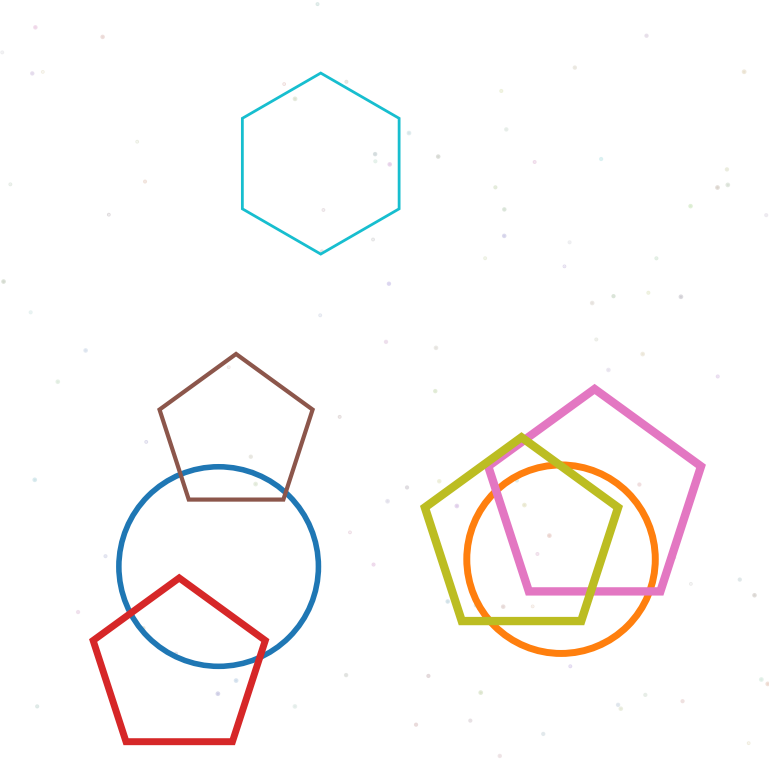[{"shape": "circle", "thickness": 2, "radius": 0.65, "center": [0.284, 0.264]}, {"shape": "circle", "thickness": 2.5, "radius": 0.61, "center": [0.729, 0.274]}, {"shape": "pentagon", "thickness": 2.5, "radius": 0.59, "center": [0.233, 0.132]}, {"shape": "pentagon", "thickness": 1.5, "radius": 0.52, "center": [0.307, 0.436]}, {"shape": "pentagon", "thickness": 3, "radius": 0.73, "center": [0.772, 0.35]}, {"shape": "pentagon", "thickness": 3, "radius": 0.66, "center": [0.677, 0.3]}, {"shape": "hexagon", "thickness": 1, "radius": 0.59, "center": [0.417, 0.788]}]